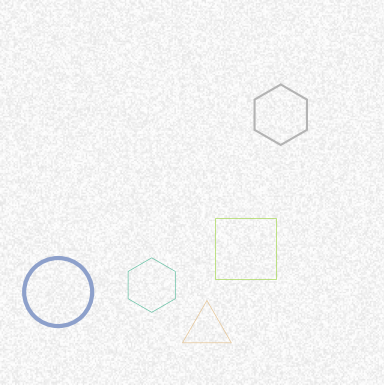[{"shape": "hexagon", "thickness": 0.5, "radius": 0.35, "center": [0.394, 0.26]}, {"shape": "circle", "thickness": 3, "radius": 0.44, "center": [0.151, 0.241]}, {"shape": "square", "thickness": 0.5, "radius": 0.4, "center": [0.637, 0.354]}, {"shape": "triangle", "thickness": 0.5, "radius": 0.37, "center": [0.537, 0.146]}, {"shape": "hexagon", "thickness": 1.5, "radius": 0.39, "center": [0.729, 0.702]}]